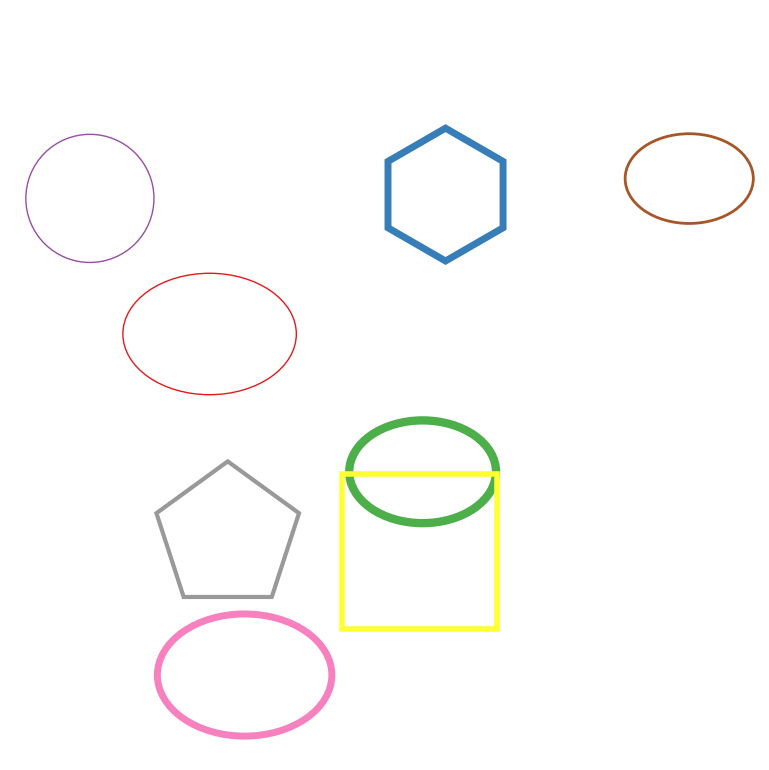[{"shape": "oval", "thickness": 0.5, "radius": 0.56, "center": [0.272, 0.566]}, {"shape": "hexagon", "thickness": 2.5, "radius": 0.43, "center": [0.579, 0.747]}, {"shape": "oval", "thickness": 3, "radius": 0.48, "center": [0.549, 0.387]}, {"shape": "circle", "thickness": 0.5, "radius": 0.42, "center": [0.117, 0.742]}, {"shape": "square", "thickness": 2, "radius": 0.5, "center": [0.545, 0.283]}, {"shape": "oval", "thickness": 1, "radius": 0.42, "center": [0.895, 0.768]}, {"shape": "oval", "thickness": 2.5, "radius": 0.57, "center": [0.318, 0.123]}, {"shape": "pentagon", "thickness": 1.5, "radius": 0.49, "center": [0.296, 0.303]}]